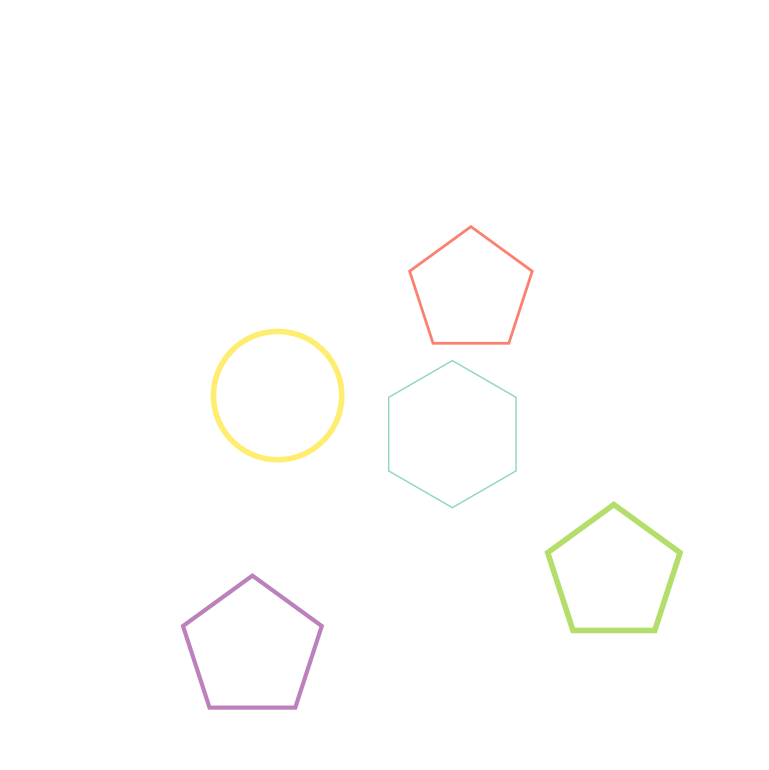[{"shape": "hexagon", "thickness": 0.5, "radius": 0.48, "center": [0.587, 0.436]}, {"shape": "pentagon", "thickness": 1, "radius": 0.42, "center": [0.612, 0.622]}, {"shape": "pentagon", "thickness": 2, "radius": 0.45, "center": [0.797, 0.254]}, {"shape": "pentagon", "thickness": 1.5, "radius": 0.47, "center": [0.328, 0.158]}, {"shape": "circle", "thickness": 2, "radius": 0.42, "center": [0.361, 0.486]}]